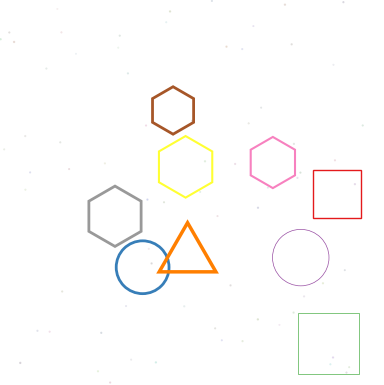[{"shape": "square", "thickness": 1, "radius": 0.31, "center": [0.876, 0.495]}, {"shape": "circle", "thickness": 2, "radius": 0.34, "center": [0.37, 0.306]}, {"shape": "square", "thickness": 0.5, "radius": 0.4, "center": [0.853, 0.108]}, {"shape": "circle", "thickness": 0.5, "radius": 0.37, "center": [0.781, 0.331]}, {"shape": "triangle", "thickness": 2.5, "radius": 0.43, "center": [0.487, 0.336]}, {"shape": "hexagon", "thickness": 1.5, "radius": 0.4, "center": [0.482, 0.567]}, {"shape": "hexagon", "thickness": 2, "radius": 0.31, "center": [0.45, 0.713]}, {"shape": "hexagon", "thickness": 1.5, "radius": 0.33, "center": [0.709, 0.578]}, {"shape": "hexagon", "thickness": 2, "radius": 0.39, "center": [0.299, 0.438]}]